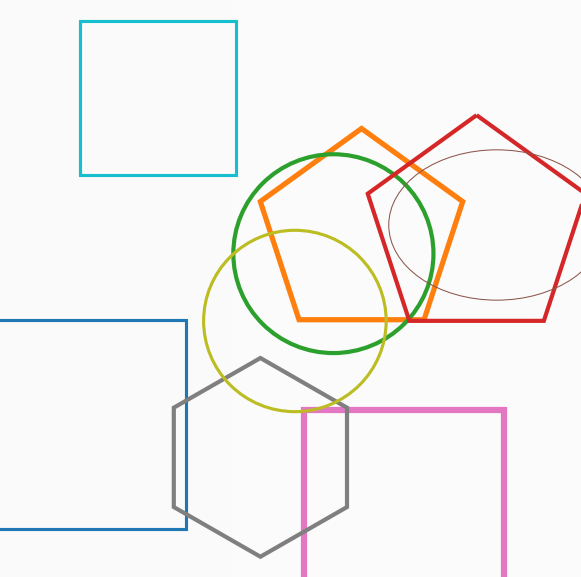[{"shape": "square", "thickness": 1.5, "radius": 0.9, "center": [0.14, 0.264]}, {"shape": "pentagon", "thickness": 2.5, "radius": 0.92, "center": [0.622, 0.594]}, {"shape": "circle", "thickness": 2, "radius": 0.86, "center": [0.574, 0.56]}, {"shape": "pentagon", "thickness": 2, "radius": 0.98, "center": [0.82, 0.603]}, {"shape": "oval", "thickness": 0.5, "radius": 0.93, "center": [0.855, 0.61]}, {"shape": "square", "thickness": 3, "radius": 0.86, "center": [0.695, 0.118]}, {"shape": "hexagon", "thickness": 2, "radius": 0.86, "center": [0.448, 0.207]}, {"shape": "circle", "thickness": 1.5, "radius": 0.79, "center": [0.507, 0.443]}, {"shape": "square", "thickness": 1.5, "radius": 0.67, "center": [0.272, 0.83]}]